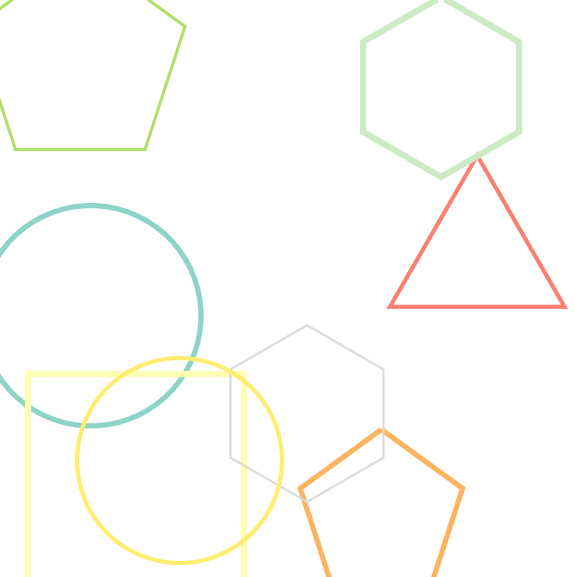[{"shape": "circle", "thickness": 2.5, "radius": 0.95, "center": [0.157, 0.452]}, {"shape": "square", "thickness": 3, "radius": 0.93, "center": [0.235, 0.165]}, {"shape": "triangle", "thickness": 2, "radius": 0.87, "center": [0.826, 0.555]}, {"shape": "pentagon", "thickness": 2.5, "radius": 0.74, "center": [0.66, 0.108]}, {"shape": "pentagon", "thickness": 1.5, "radius": 0.95, "center": [0.139, 0.894]}, {"shape": "hexagon", "thickness": 1, "radius": 0.76, "center": [0.532, 0.283]}, {"shape": "hexagon", "thickness": 3, "radius": 0.78, "center": [0.764, 0.849]}, {"shape": "circle", "thickness": 2, "radius": 0.89, "center": [0.311, 0.202]}]